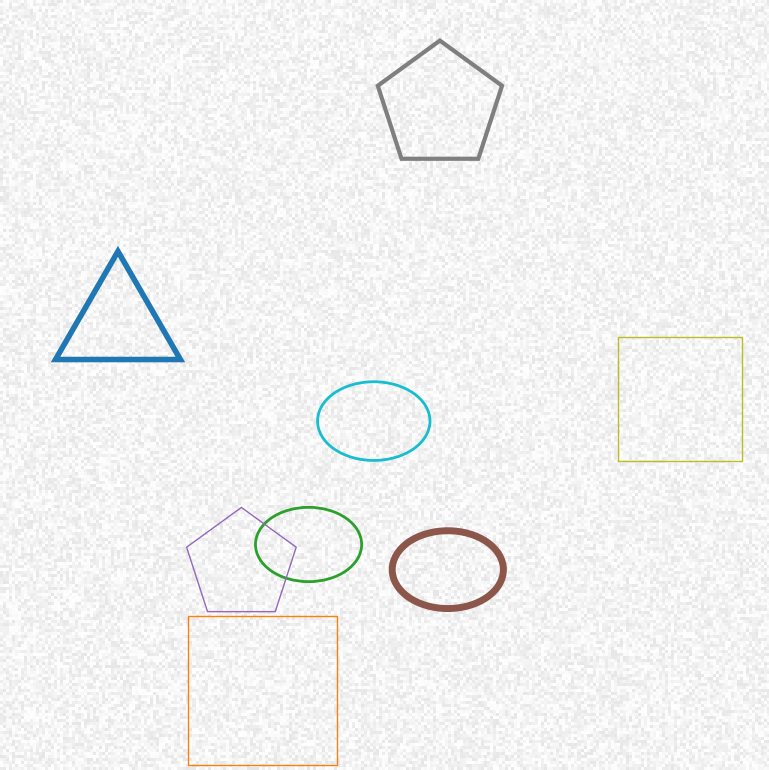[{"shape": "triangle", "thickness": 2, "radius": 0.47, "center": [0.153, 0.58]}, {"shape": "square", "thickness": 0.5, "radius": 0.48, "center": [0.341, 0.103]}, {"shape": "oval", "thickness": 1, "radius": 0.34, "center": [0.401, 0.293]}, {"shape": "pentagon", "thickness": 0.5, "radius": 0.37, "center": [0.314, 0.266]}, {"shape": "oval", "thickness": 2.5, "radius": 0.36, "center": [0.582, 0.26]}, {"shape": "pentagon", "thickness": 1.5, "radius": 0.42, "center": [0.571, 0.862]}, {"shape": "square", "thickness": 0.5, "radius": 0.4, "center": [0.884, 0.482]}, {"shape": "oval", "thickness": 1, "radius": 0.37, "center": [0.485, 0.453]}]